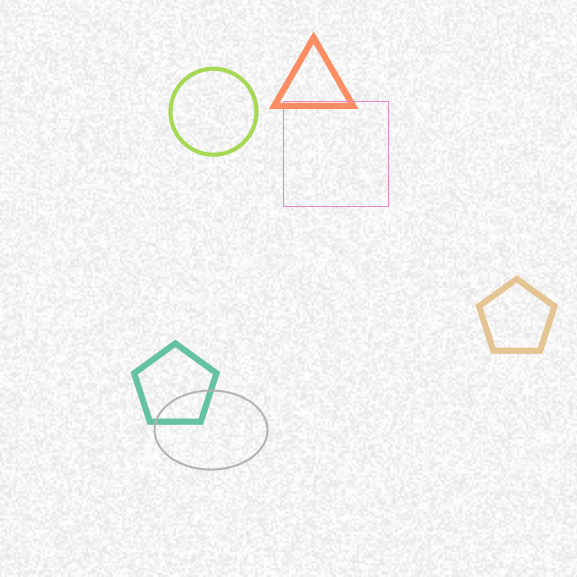[{"shape": "pentagon", "thickness": 3, "radius": 0.37, "center": [0.304, 0.33]}, {"shape": "triangle", "thickness": 3, "radius": 0.39, "center": [0.543, 0.855]}, {"shape": "square", "thickness": 0.5, "radius": 0.45, "center": [0.581, 0.734]}, {"shape": "circle", "thickness": 2, "radius": 0.37, "center": [0.37, 0.806]}, {"shape": "pentagon", "thickness": 3, "radius": 0.34, "center": [0.895, 0.447]}, {"shape": "oval", "thickness": 1, "radius": 0.49, "center": [0.365, 0.254]}]